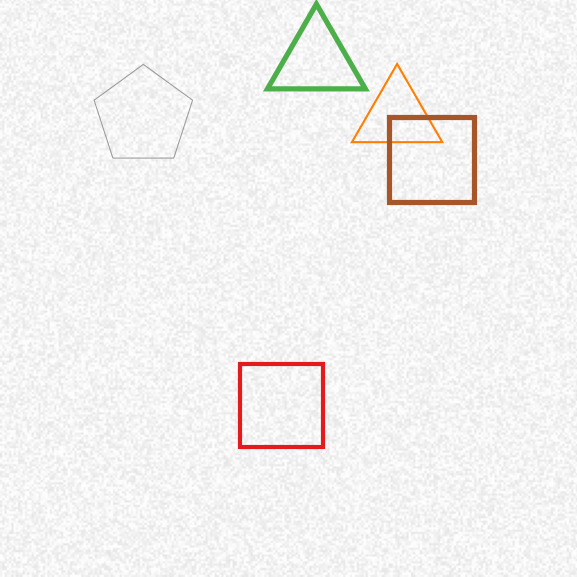[{"shape": "square", "thickness": 2, "radius": 0.36, "center": [0.487, 0.297]}, {"shape": "triangle", "thickness": 2.5, "radius": 0.49, "center": [0.548, 0.894]}, {"shape": "triangle", "thickness": 1, "radius": 0.45, "center": [0.688, 0.798]}, {"shape": "square", "thickness": 2.5, "radius": 0.37, "center": [0.747, 0.723]}, {"shape": "pentagon", "thickness": 0.5, "radius": 0.45, "center": [0.248, 0.798]}]